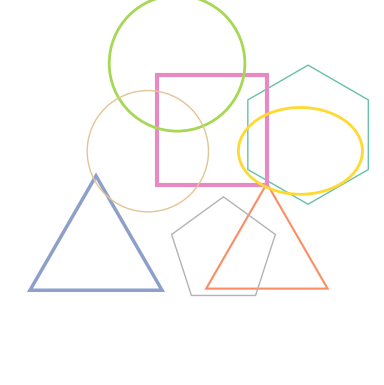[{"shape": "hexagon", "thickness": 1, "radius": 0.9, "center": [0.8, 0.65]}, {"shape": "triangle", "thickness": 1.5, "radius": 0.91, "center": [0.693, 0.341]}, {"shape": "triangle", "thickness": 2.5, "radius": 0.99, "center": [0.249, 0.345]}, {"shape": "square", "thickness": 3, "radius": 0.71, "center": [0.55, 0.662]}, {"shape": "circle", "thickness": 2, "radius": 0.88, "center": [0.46, 0.836]}, {"shape": "oval", "thickness": 2, "radius": 0.81, "center": [0.78, 0.608]}, {"shape": "circle", "thickness": 1, "radius": 0.79, "center": [0.384, 0.607]}, {"shape": "pentagon", "thickness": 1, "radius": 0.71, "center": [0.58, 0.347]}]